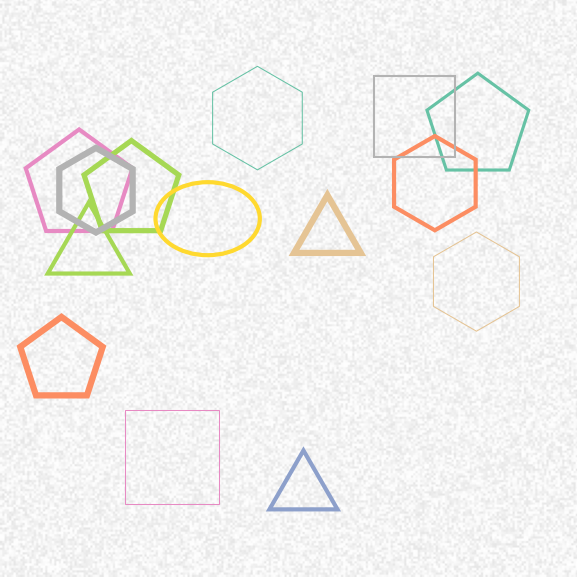[{"shape": "hexagon", "thickness": 0.5, "radius": 0.45, "center": [0.446, 0.795]}, {"shape": "pentagon", "thickness": 1.5, "radius": 0.46, "center": [0.827, 0.78]}, {"shape": "pentagon", "thickness": 3, "radius": 0.38, "center": [0.106, 0.375]}, {"shape": "hexagon", "thickness": 2, "radius": 0.41, "center": [0.753, 0.682]}, {"shape": "triangle", "thickness": 2, "radius": 0.34, "center": [0.525, 0.151]}, {"shape": "pentagon", "thickness": 2, "radius": 0.49, "center": [0.137, 0.678]}, {"shape": "square", "thickness": 0.5, "radius": 0.41, "center": [0.298, 0.208]}, {"shape": "pentagon", "thickness": 2.5, "radius": 0.43, "center": [0.228, 0.669]}, {"shape": "triangle", "thickness": 2, "radius": 0.41, "center": [0.154, 0.566]}, {"shape": "oval", "thickness": 2, "radius": 0.45, "center": [0.36, 0.62]}, {"shape": "hexagon", "thickness": 0.5, "radius": 0.43, "center": [0.825, 0.512]}, {"shape": "triangle", "thickness": 3, "radius": 0.33, "center": [0.567, 0.595]}, {"shape": "square", "thickness": 1, "radius": 0.35, "center": [0.718, 0.797]}, {"shape": "hexagon", "thickness": 3, "radius": 0.37, "center": [0.166, 0.67]}]